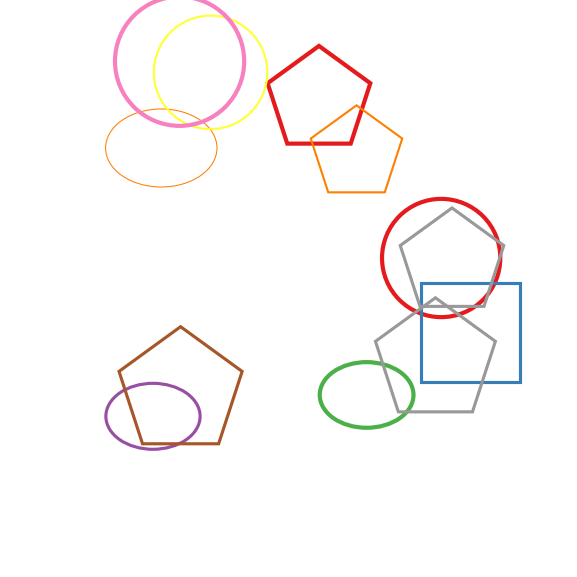[{"shape": "pentagon", "thickness": 2, "radius": 0.47, "center": [0.552, 0.826]}, {"shape": "circle", "thickness": 2, "radius": 0.51, "center": [0.764, 0.552]}, {"shape": "square", "thickness": 1.5, "radius": 0.43, "center": [0.814, 0.423]}, {"shape": "oval", "thickness": 2, "radius": 0.41, "center": [0.635, 0.315]}, {"shape": "oval", "thickness": 1.5, "radius": 0.41, "center": [0.265, 0.278]}, {"shape": "oval", "thickness": 0.5, "radius": 0.48, "center": [0.279, 0.743]}, {"shape": "pentagon", "thickness": 1, "radius": 0.42, "center": [0.617, 0.733]}, {"shape": "circle", "thickness": 1, "radius": 0.49, "center": [0.365, 0.874]}, {"shape": "pentagon", "thickness": 1.5, "radius": 0.56, "center": [0.313, 0.321]}, {"shape": "circle", "thickness": 2, "radius": 0.56, "center": [0.311, 0.893]}, {"shape": "pentagon", "thickness": 1.5, "radius": 0.47, "center": [0.783, 0.545]}, {"shape": "pentagon", "thickness": 1.5, "radius": 0.55, "center": [0.754, 0.374]}]